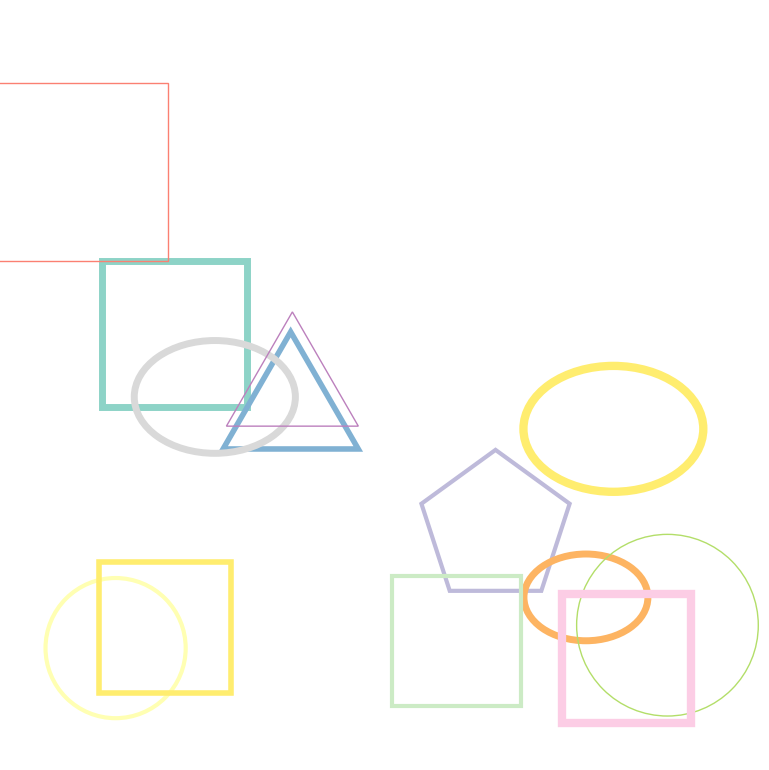[{"shape": "square", "thickness": 2.5, "radius": 0.47, "center": [0.227, 0.566]}, {"shape": "circle", "thickness": 1.5, "radius": 0.46, "center": [0.15, 0.158]}, {"shape": "pentagon", "thickness": 1.5, "radius": 0.51, "center": [0.644, 0.315]}, {"shape": "square", "thickness": 0.5, "radius": 0.58, "center": [0.103, 0.777]}, {"shape": "triangle", "thickness": 2, "radius": 0.51, "center": [0.377, 0.468]}, {"shape": "oval", "thickness": 2.5, "radius": 0.4, "center": [0.761, 0.224]}, {"shape": "circle", "thickness": 0.5, "radius": 0.59, "center": [0.867, 0.188]}, {"shape": "square", "thickness": 3, "radius": 0.42, "center": [0.813, 0.145]}, {"shape": "oval", "thickness": 2.5, "radius": 0.52, "center": [0.279, 0.485]}, {"shape": "triangle", "thickness": 0.5, "radius": 0.49, "center": [0.38, 0.496]}, {"shape": "square", "thickness": 1.5, "radius": 0.42, "center": [0.593, 0.168]}, {"shape": "square", "thickness": 2, "radius": 0.43, "center": [0.214, 0.185]}, {"shape": "oval", "thickness": 3, "radius": 0.58, "center": [0.797, 0.443]}]